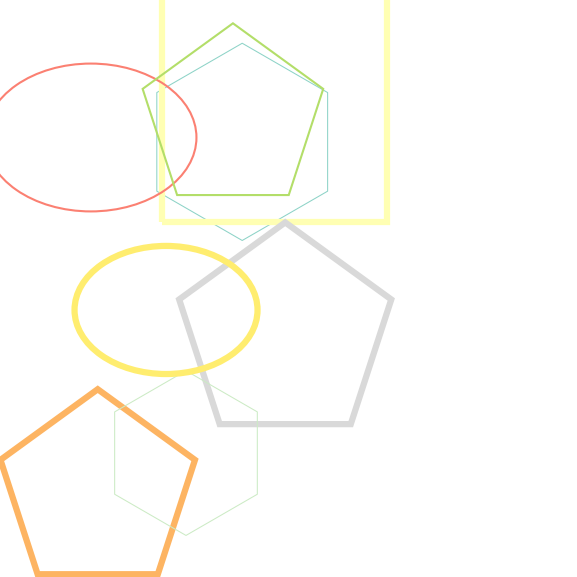[{"shape": "hexagon", "thickness": 0.5, "radius": 0.85, "center": [0.419, 0.753]}, {"shape": "square", "thickness": 3, "radius": 0.98, "center": [0.475, 0.81]}, {"shape": "oval", "thickness": 1, "radius": 0.91, "center": [0.157, 0.761]}, {"shape": "pentagon", "thickness": 3, "radius": 0.89, "center": [0.169, 0.148]}, {"shape": "pentagon", "thickness": 1, "radius": 0.82, "center": [0.403, 0.794]}, {"shape": "pentagon", "thickness": 3, "radius": 0.97, "center": [0.494, 0.421]}, {"shape": "hexagon", "thickness": 0.5, "radius": 0.71, "center": [0.322, 0.215]}, {"shape": "oval", "thickness": 3, "radius": 0.79, "center": [0.288, 0.462]}]